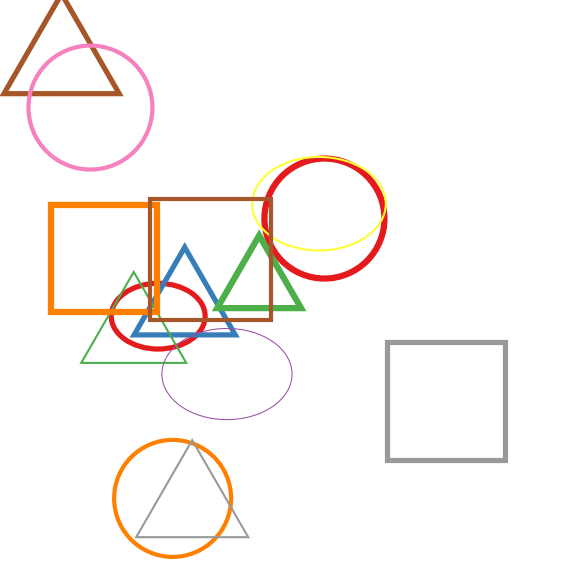[{"shape": "oval", "thickness": 2.5, "radius": 0.41, "center": [0.274, 0.452]}, {"shape": "circle", "thickness": 3, "radius": 0.52, "center": [0.562, 0.621]}, {"shape": "triangle", "thickness": 2.5, "radius": 0.51, "center": [0.32, 0.47]}, {"shape": "triangle", "thickness": 1, "radius": 0.52, "center": [0.232, 0.423]}, {"shape": "triangle", "thickness": 3, "radius": 0.42, "center": [0.449, 0.508]}, {"shape": "oval", "thickness": 0.5, "radius": 0.56, "center": [0.393, 0.351]}, {"shape": "circle", "thickness": 2, "radius": 0.51, "center": [0.299, 0.136]}, {"shape": "square", "thickness": 3, "radius": 0.46, "center": [0.18, 0.552]}, {"shape": "oval", "thickness": 1, "radius": 0.58, "center": [0.552, 0.646]}, {"shape": "triangle", "thickness": 2.5, "radius": 0.58, "center": [0.107, 0.895]}, {"shape": "square", "thickness": 2, "radius": 0.52, "center": [0.364, 0.55]}, {"shape": "circle", "thickness": 2, "radius": 0.54, "center": [0.157, 0.813]}, {"shape": "square", "thickness": 2.5, "radius": 0.51, "center": [0.772, 0.305]}, {"shape": "triangle", "thickness": 1, "radius": 0.56, "center": [0.333, 0.125]}]